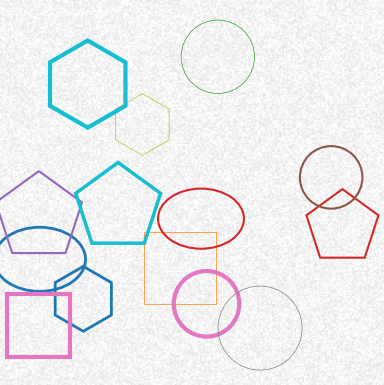[{"shape": "oval", "thickness": 2, "radius": 0.59, "center": [0.103, 0.326]}, {"shape": "hexagon", "thickness": 2, "radius": 0.42, "center": [0.216, 0.224]}, {"shape": "square", "thickness": 0.5, "radius": 0.47, "center": [0.467, 0.304]}, {"shape": "circle", "thickness": 0.5, "radius": 0.48, "center": [0.566, 0.853]}, {"shape": "pentagon", "thickness": 1.5, "radius": 0.49, "center": [0.889, 0.41]}, {"shape": "oval", "thickness": 1.5, "radius": 0.56, "center": [0.522, 0.432]}, {"shape": "pentagon", "thickness": 1.5, "radius": 0.59, "center": [0.101, 0.438]}, {"shape": "circle", "thickness": 1.5, "radius": 0.41, "center": [0.86, 0.539]}, {"shape": "square", "thickness": 3, "radius": 0.41, "center": [0.101, 0.154]}, {"shape": "circle", "thickness": 3, "radius": 0.43, "center": [0.536, 0.211]}, {"shape": "circle", "thickness": 0.5, "radius": 0.55, "center": [0.675, 0.148]}, {"shape": "hexagon", "thickness": 0.5, "radius": 0.4, "center": [0.37, 0.677]}, {"shape": "hexagon", "thickness": 3, "radius": 0.57, "center": [0.228, 0.782]}, {"shape": "pentagon", "thickness": 2.5, "radius": 0.58, "center": [0.307, 0.462]}]